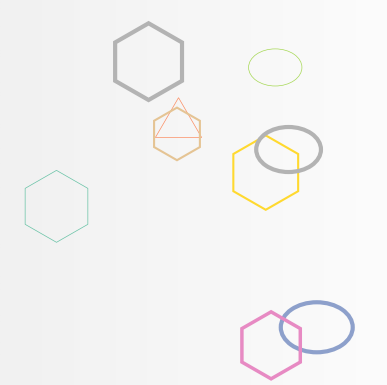[{"shape": "hexagon", "thickness": 0.5, "radius": 0.47, "center": [0.146, 0.464]}, {"shape": "triangle", "thickness": 0.5, "radius": 0.34, "center": [0.461, 0.677]}, {"shape": "oval", "thickness": 3, "radius": 0.46, "center": [0.817, 0.15]}, {"shape": "hexagon", "thickness": 2.5, "radius": 0.43, "center": [0.7, 0.103]}, {"shape": "oval", "thickness": 0.5, "radius": 0.34, "center": [0.71, 0.825]}, {"shape": "hexagon", "thickness": 1.5, "radius": 0.48, "center": [0.686, 0.552]}, {"shape": "hexagon", "thickness": 1.5, "radius": 0.34, "center": [0.457, 0.652]}, {"shape": "hexagon", "thickness": 3, "radius": 0.5, "center": [0.383, 0.84]}, {"shape": "oval", "thickness": 3, "radius": 0.42, "center": [0.745, 0.612]}]